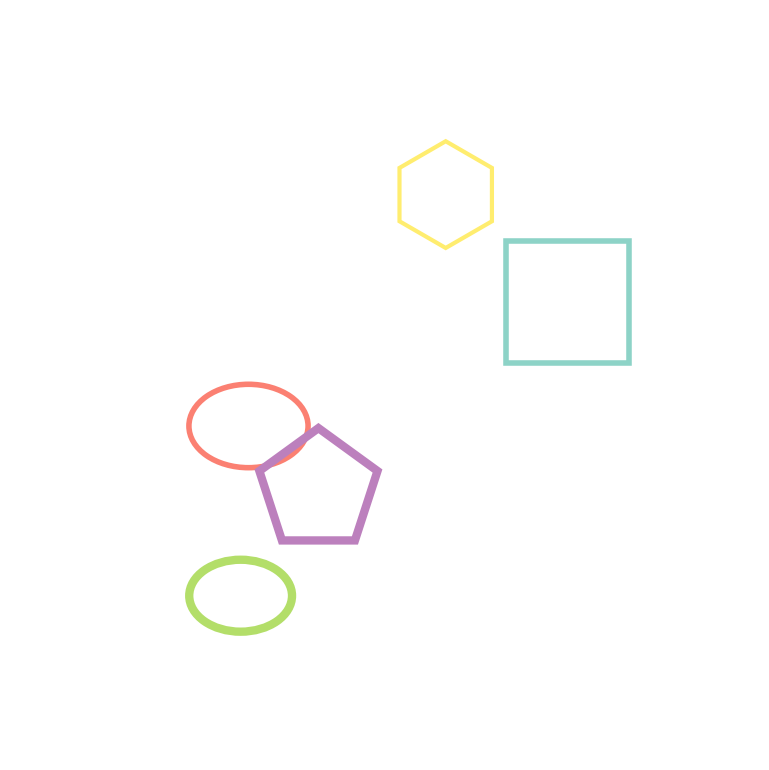[{"shape": "square", "thickness": 2, "radius": 0.4, "center": [0.737, 0.608]}, {"shape": "oval", "thickness": 2, "radius": 0.39, "center": [0.323, 0.447]}, {"shape": "oval", "thickness": 3, "radius": 0.33, "center": [0.313, 0.226]}, {"shape": "pentagon", "thickness": 3, "radius": 0.4, "center": [0.414, 0.363]}, {"shape": "hexagon", "thickness": 1.5, "radius": 0.35, "center": [0.579, 0.747]}]